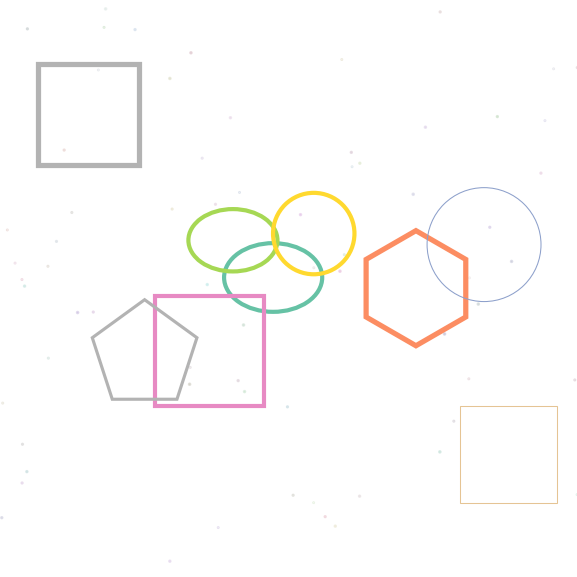[{"shape": "oval", "thickness": 2, "radius": 0.42, "center": [0.473, 0.519]}, {"shape": "hexagon", "thickness": 2.5, "radius": 0.5, "center": [0.72, 0.5]}, {"shape": "circle", "thickness": 0.5, "radius": 0.49, "center": [0.838, 0.576]}, {"shape": "square", "thickness": 2, "radius": 0.48, "center": [0.363, 0.392]}, {"shape": "oval", "thickness": 2, "radius": 0.39, "center": [0.403, 0.583]}, {"shape": "circle", "thickness": 2, "radius": 0.35, "center": [0.543, 0.595]}, {"shape": "square", "thickness": 0.5, "radius": 0.42, "center": [0.88, 0.212]}, {"shape": "pentagon", "thickness": 1.5, "radius": 0.48, "center": [0.25, 0.385]}, {"shape": "square", "thickness": 2.5, "radius": 0.44, "center": [0.153, 0.801]}]